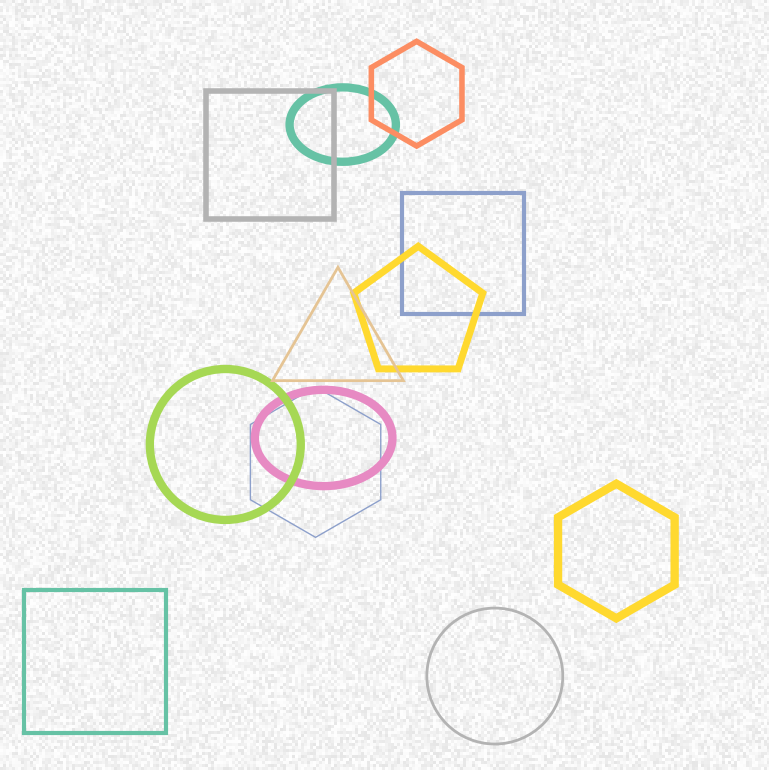[{"shape": "square", "thickness": 1.5, "radius": 0.46, "center": [0.124, 0.141]}, {"shape": "oval", "thickness": 3, "radius": 0.35, "center": [0.445, 0.838]}, {"shape": "hexagon", "thickness": 2, "radius": 0.34, "center": [0.541, 0.878]}, {"shape": "hexagon", "thickness": 0.5, "radius": 0.49, "center": [0.41, 0.4]}, {"shape": "square", "thickness": 1.5, "radius": 0.39, "center": [0.601, 0.671]}, {"shape": "oval", "thickness": 3, "radius": 0.45, "center": [0.42, 0.431]}, {"shape": "circle", "thickness": 3, "radius": 0.49, "center": [0.293, 0.423]}, {"shape": "pentagon", "thickness": 2.5, "radius": 0.44, "center": [0.543, 0.592]}, {"shape": "hexagon", "thickness": 3, "radius": 0.44, "center": [0.8, 0.284]}, {"shape": "triangle", "thickness": 1, "radius": 0.49, "center": [0.439, 0.555]}, {"shape": "circle", "thickness": 1, "radius": 0.44, "center": [0.643, 0.122]}, {"shape": "square", "thickness": 2, "radius": 0.42, "center": [0.351, 0.799]}]